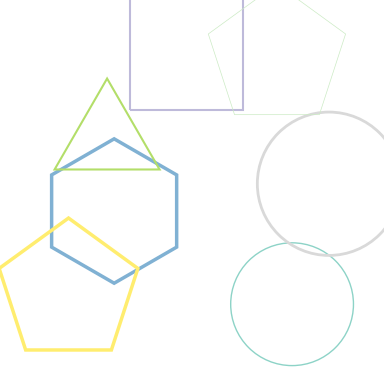[{"shape": "circle", "thickness": 1, "radius": 0.8, "center": [0.759, 0.21]}, {"shape": "square", "thickness": 1.5, "radius": 0.74, "center": [0.485, 0.861]}, {"shape": "hexagon", "thickness": 2.5, "radius": 0.94, "center": [0.296, 0.452]}, {"shape": "triangle", "thickness": 1.5, "radius": 0.79, "center": [0.278, 0.639]}, {"shape": "circle", "thickness": 2, "radius": 0.93, "center": [0.855, 0.523]}, {"shape": "pentagon", "thickness": 0.5, "radius": 0.94, "center": [0.719, 0.854]}, {"shape": "pentagon", "thickness": 2.5, "radius": 0.95, "center": [0.178, 0.244]}]